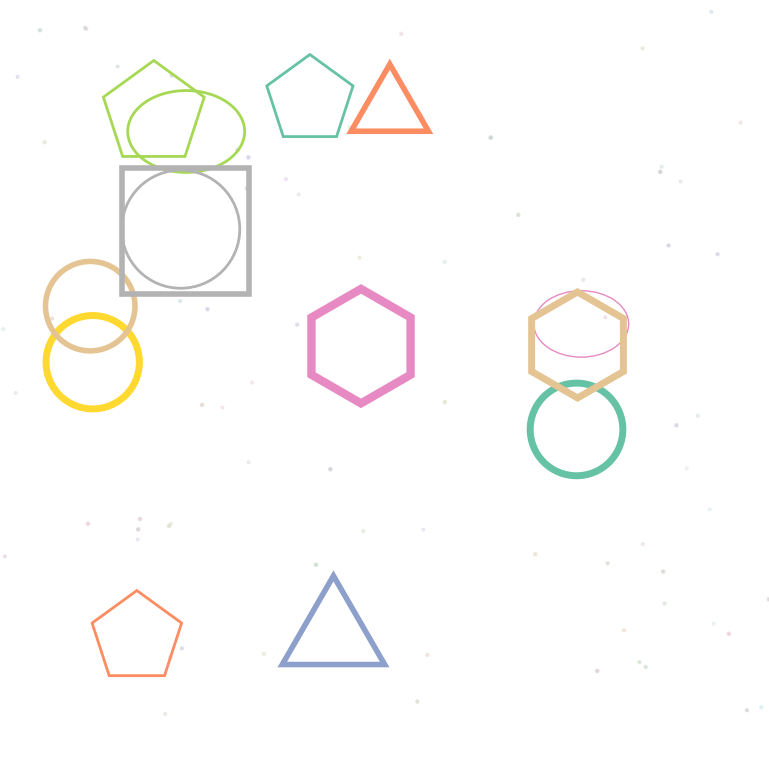[{"shape": "circle", "thickness": 2.5, "radius": 0.3, "center": [0.749, 0.442]}, {"shape": "pentagon", "thickness": 1, "radius": 0.29, "center": [0.402, 0.87]}, {"shape": "triangle", "thickness": 2, "radius": 0.29, "center": [0.506, 0.859]}, {"shape": "pentagon", "thickness": 1, "radius": 0.31, "center": [0.178, 0.172]}, {"shape": "triangle", "thickness": 2, "radius": 0.38, "center": [0.433, 0.175]}, {"shape": "oval", "thickness": 0.5, "radius": 0.31, "center": [0.755, 0.579]}, {"shape": "hexagon", "thickness": 3, "radius": 0.37, "center": [0.469, 0.55]}, {"shape": "pentagon", "thickness": 1, "radius": 0.34, "center": [0.2, 0.853]}, {"shape": "oval", "thickness": 1, "radius": 0.38, "center": [0.242, 0.829]}, {"shape": "circle", "thickness": 2.5, "radius": 0.3, "center": [0.12, 0.53]}, {"shape": "circle", "thickness": 2, "radius": 0.29, "center": [0.117, 0.602]}, {"shape": "hexagon", "thickness": 2.5, "radius": 0.34, "center": [0.75, 0.552]}, {"shape": "square", "thickness": 2, "radius": 0.41, "center": [0.241, 0.7]}, {"shape": "circle", "thickness": 1, "radius": 0.38, "center": [0.235, 0.702]}]